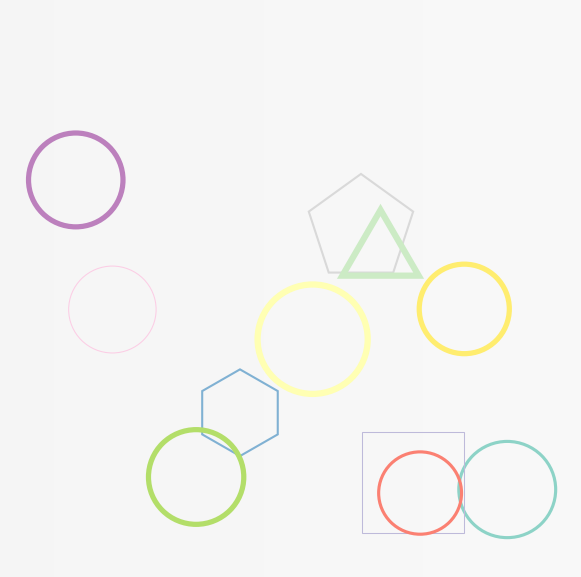[{"shape": "circle", "thickness": 1.5, "radius": 0.42, "center": [0.873, 0.151]}, {"shape": "circle", "thickness": 3, "radius": 0.47, "center": [0.538, 0.412]}, {"shape": "square", "thickness": 0.5, "radius": 0.44, "center": [0.71, 0.164]}, {"shape": "circle", "thickness": 1.5, "radius": 0.36, "center": [0.723, 0.145]}, {"shape": "hexagon", "thickness": 1, "radius": 0.38, "center": [0.413, 0.284]}, {"shape": "circle", "thickness": 2.5, "radius": 0.41, "center": [0.337, 0.173]}, {"shape": "circle", "thickness": 0.5, "radius": 0.38, "center": [0.193, 0.463]}, {"shape": "pentagon", "thickness": 1, "radius": 0.47, "center": [0.621, 0.604]}, {"shape": "circle", "thickness": 2.5, "radius": 0.41, "center": [0.13, 0.688]}, {"shape": "triangle", "thickness": 3, "radius": 0.38, "center": [0.655, 0.56]}, {"shape": "circle", "thickness": 2.5, "radius": 0.39, "center": [0.799, 0.464]}]